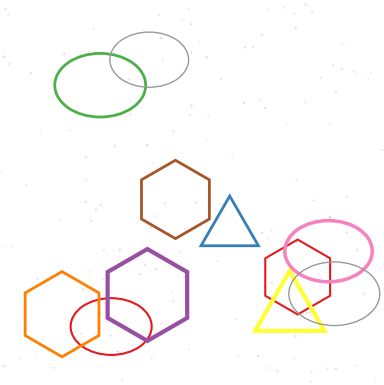[{"shape": "oval", "thickness": 1.5, "radius": 0.53, "center": [0.289, 0.152]}, {"shape": "hexagon", "thickness": 1.5, "radius": 0.49, "center": [0.773, 0.28]}, {"shape": "triangle", "thickness": 2, "radius": 0.43, "center": [0.597, 0.405]}, {"shape": "oval", "thickness": 2, "radius": 0.59, "center": [0.26, 0.779]}, {"shape": "hexagon", "thickness": 3, "radius": 0.6, "center": [0.383, 0.234]}, {"shape": "hexagon", "thickness": 2, "radius": 0.55, "center": [0.161, 0.184]}, {"shape": "triangle", "thickness": 3, "radius": 0.52, "center": [0.753, 0.193]}, {"shape": "hexagon", "thickness": 2, "radius": 0.51, "center": [0.456, 0.482]}, {"shape": "oval", "thickness": 2.5, "radius": 0.57, "center": [0.853, 0.348]}, {"shape": "oval", "thickness": 1, "radius": 0.51, "center": [0.388, 0.845]}, {"shape": "oval", "thickness": 1, "radius": 0.59, "center": [0.868, 0.237]}]